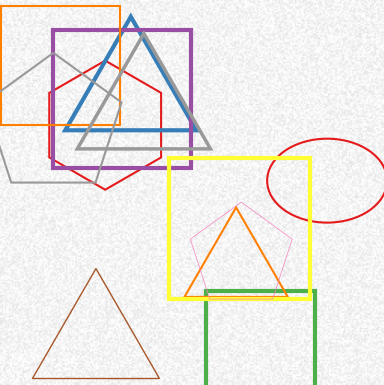[{"shape": "hexagon", "thickness": 1.5, "radius": 0.84, "center": [0.273, 0.675]}, {"shape": "oval", "thickness": 1.5, "radius": 0.78, "center": [0.85, 0.531]}, {"shape": "triangle", "thickness": 3, "radius": 0.98, "center": [0.34, 0.76]}, {"shape": "square", "thickness": 3, "radius": 0.7, "center": [0.676, 0.103]}, {"shape": "square", "thickness": 3, "radius": 0.89, "center": [0.317, 0.743]}, {"shape": "triangle", "thickness": 1.5, "radius": 0.77, "center": [0.613, 0.306]}, {"shape": "square", "thickness": 1.5, "radius": 0.77, "center": [0.157, 0.831]}, {"shape": "square", "thickness": 3, "radius": 0.92, "center": [0.622, 0.406]}, {"shape": "triangle", "thickness": 1, "radius": 0.95, "center": [0.249, 0.112]}, {"shape": "pentagon", "thickness": 0.5, "radius": 0.7, "center": [0.627, 0.336]}, {"shape": "triangle", "thickness": 2.5, "radius": 1.0, "center": [0.374, 0.713]}, {"shape": "pentagon", "thickness": 1.5, "radius": 0.93, "center": [0.139, 0.676]}]